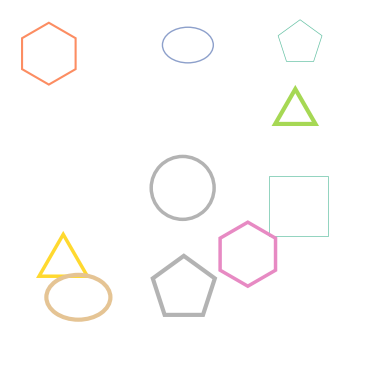[{"shape": "pentagon", "thickness": 0.5, "radius": 0.3, "center": [0.779, 0.889]}, {"shape": "square", "thickness": 0.5, "radius": 0.39, "center": [0.775, 0.466]}, {"shape": "hexagon", "thickness": 1.5, "radius": 0.4, "center": [0.127, 0.861]}, {"shape": "oval", "thickness": 1, "radius": 0.33, "center": [0.488, 0.883]}, {"shape": "hexagon", "thickness": 2.5, "radius": 0.42, "center": [0.644, 0.34]}, {"shape": "triangle", "thickness": 3, "radius": 0.3, "center": [0.767, 0.708]}, {"shape": "triangle", "thickness": 2.5, "radius": 0.36, "center": [0.164, 0.319]}, {"shape": "oval", "thickness": 3, "radius": 0.42, "center": [0.204, 0.228]}, {"shape": "pentagon", "thickness": 3, "radius": 0.42, "center": [0.477, 0.251]}, {"shape": "circle", "thickness": 2.5, "radius": 0.41, "center": [0.474, 0.512]}]